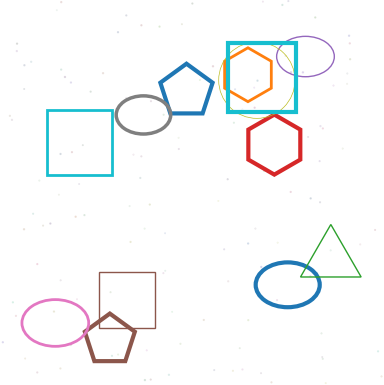[{"shape": "oval", "thickness": 3, "radius": 0.42, "center": [0.747, 0.26]}, {"shape": "pentagon", "thickness": 3, "radius": 0.36, "center": [0.484, 0.763]}, {"shape": "hexagon", "thickness": 2, "radius": 0.35, "center": [0.644, 0.806]}, {"shape": "triangle", "thickness": 1, "radius": 0.45, "center": [0.859, 0.326]}, {"shape": "hexagon", "thickness": 3, "radius": 0.39, "center": [0.713, 0.624]}, {"shape": "oval", "thickness": 1, "radius": 0.37, "center": [0.793, 0.853]}, {"shape": "square", "thickness": 1, "radius": 0.36, "center": [0.329, 0.221]}, {"shape": "pentagon", "thickness": 3, "radius": 0.34, "center": [0.285, 0.117]}, {"shape": "oval", "thickness": 2, "radius": 0.43, "center": [0.144, 0.161]}, {"shape": "oval", "thickness": 2.5, "radius": 0.35, "center": [0.373, 0.701]}, {"shape": "circle", "thickness": 0.5, "radius": 0.5, "center": [0.667, 0.792]}, {"shape": "square", "thickness": 3, "radius": 0.44, "center": [0.681, 0.799]}, {"shape": "square", "thickness": 2, "radius": 0.42, "center": [0.207, 0.63]}]